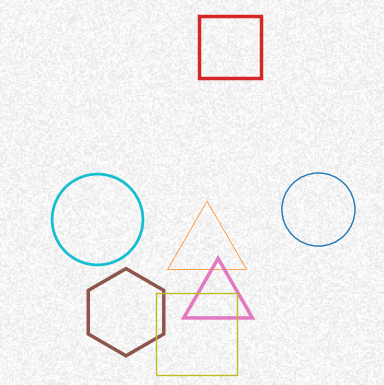[{"shape": "circle", "thickness": 1, "radius": 0.47, "center": [0.827, 0.456]}, {"shape": "triangle", "thickness": 0.5, "radius": 0.59, "center": [0.538, 0.359]}, {"shape": "square", "thickness": 2.5, "radius": 0.41, "center": [0.598, 0.878]}, {"shape": "hexagon", "thickness": 2.5, "radius": 0.57, "center": [0.327, 0.189]}, {"shape": "triangle", "thickness": 2.5, "radius": 0.52, "center": [0.566, 0.226]}, {"shape": "square", "thickness": 1, "radius": 0.53, "center": [0.51, 0.133]}, {"shape": "circle", "thickness": 2, "radius": 0.59, "center": [0.253, 0.43]}]